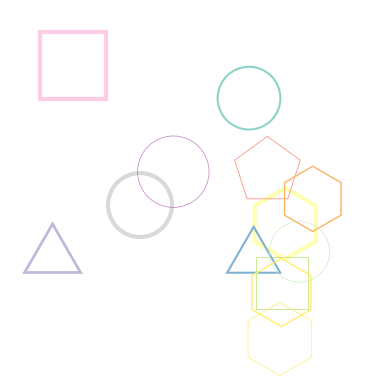[{"shape": "circle", "thickness": 1.5, "radius": 0.41, "center": [0.647, 0.745]}, {"shape": "hexagon", "thickness": 3, "radius": 0.46, "center": [0.741, 0.419]}, {"shape": "triangle", "thickness": 2, "radius": 0.42, "center": [0.137, 0.334]}, {"shape": "pentagon", "thickness": 0.5, "radius": 0.45, "center": [0.695, 0.556]}, {"shape": "triangle", "thickness": 1.5, "radius": 0.4, "center": [0.659, 0.331]}, {"shape": "hexagon", "thickness": 1, "radius": 0.42, "center": [0.812, 0.483]}, {"shape": "square", "thickness": 0.5, "radius": 0.34, "center": [0.732, 0.266]}, {"shape": "square", "thickness": 3, "radius": 0.43, "center": [0.189, 0.83]}, {"shape": "circle", "thickness": 3, "radius": 0.41, "center": [0.364, 0.467]}, {"shape": "circle", "thickness": 0.5, "radius": 0.46, "center": [0.45, 0.554]}, {"shape": "circle", "thickness": 0.5, "radius": 0.39, "center": [0.778, 0.346]}, {"shape": "hexagon", "thickness": 0.5, "radius": 0.47, "center": [0.726, 0.119]}, {"shape": "hexagon", "thickness": 1, "radius": 0.44, "center": [0.731, 0.24]}]